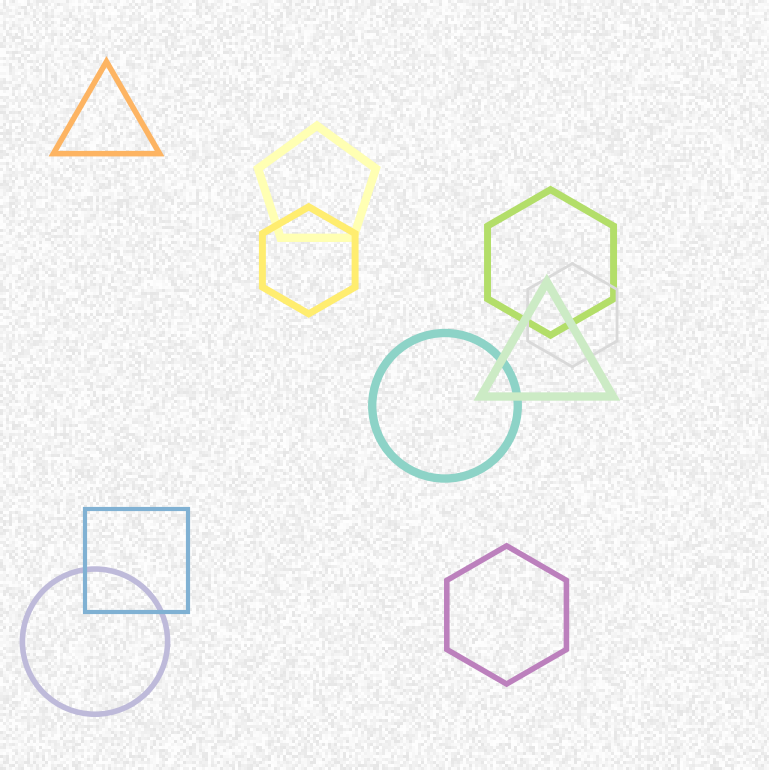[{"shape": "circle", "thickness": 3, "radius": 0.47, "center": [0.578, 0.473]}, {"shape": "pentagon", "thickness": 3, "radius": 0.4, "center": [0.412, 0.756]}, {"shape": "circle", "thickness": 2, "radius": 0.47, "center": [0.123, 0.167]}, {"shape": "square", "thickness": 1.5, "radius": 0.33, "center": [0.178, 0.273]}, {"shape": "triangle", "thickness": 2, "radius": 0.4, "center": [0.138, 0.84]}, {"shape": "hexagon", "thickness": 2.5, "radius": 0.47, "center": [0.715, 0.659]}, {"shape": "hexagon", "thickness": 1, "radius": 0.34, "center": [0.743, 0.591]}, {"shape": "hexagon", "thickness": 2, "radius": 0.45, "center": [0.658, 0.201]}, {"shape": "triangle", "thickness": 3, "radius": 0.5, "center": [0.71, 0.535]}, {"shape": "hexagon", "thickness": 2.5, "radius": 0.35, "center": [0.401, 0.662]}]